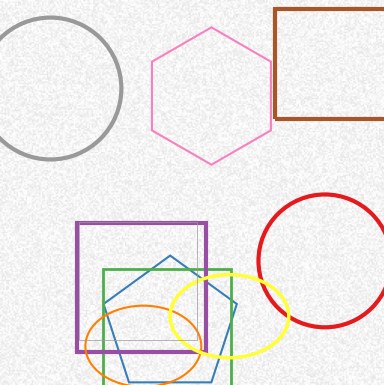[{"shape": "circle", "thickness": 3, "radius": 0.86, "center": [0.844, 0.322]}, {"shape": "pentagon", "thickness": 1.5, "radius": 0.91, "center": [0.442, 0.154]}, {"shape": "square", "thickness": 2, "radius": 0.83, "center": [0.434, 0.136]}, {"shape": "square", "thickness": 3, "radius": 0.84, "center": [0.368, 0.253]}, {"shape": "oval", "thickness": 1.5, "radius": 0.75, "center": [0.372, 0.101]}, {"shape": "oval", "thickness": 2.5, "radius": 0.77, "center": [0.596, 0.179]}, {"shape": "square", "thickness": 3, "radius": 0.72, "center": [0.857, 0.834]}, {"shape": "hexagon", "thickness": 1.5, "radius": 0.89, "center": [0.549, 0.751]}, {"shape": "square", "thickness": 0.5, "radius": 0.76, "center": [0.359, 0.27]}, {"shape": "circle", "thickness": 3, "radius": 0.92, "center": [0.131, 0.77]}]